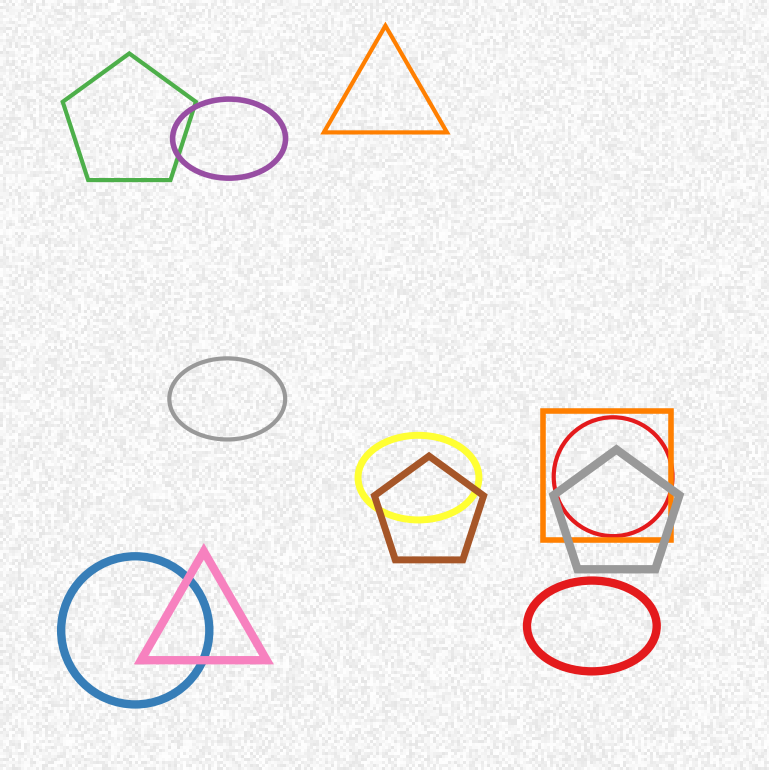[{"shape": "circle", "thickness": 1.5, "radius": 0.39, "center": [0.796, 0.381]}, {"shape": "oval", "thickness": 3, "radius": 0.42, "center": [0.769, 0.187]}, {"shape": "circle", "thickness": 3, "radius": 0.48, "center": [0.176, 0.181]}, {"shape": "pentagon", "thickness": 1.5, "radius": 0.45, "center": [0.168, 0.84]}, {"shape": "oval", "thickness": 2, "radius": 0.37, "center": [0.297, 0.82]}, {"shape": "triangle", "thickness": 1.5, "radius": 0.46, "center": [0.501, 0.874]}, {"shape": "square", "thickness": 2, "radius": 0.42, "center": [0.788, 0.383]}, {"shape": "oval", "thickness": 2.5, "radius": 0.39, "center": [0.543, 0.38]}, {"shape": "pentagon", "thickness": 2.5, "radius": 0.37, "center": [0.557, 0.333]}, {"shape": "triangle", "thickness": 3, "radius": 0.47, "center": [0.265, 0.19]}, {"shape": "pentagon", "thickness": 3, "radius": 0.43, "center": [0.801, 0.33]}, {"shape": "oval", "thickness": 1.5, "radius": 0.38, "center": [0.295, 0.482]}]